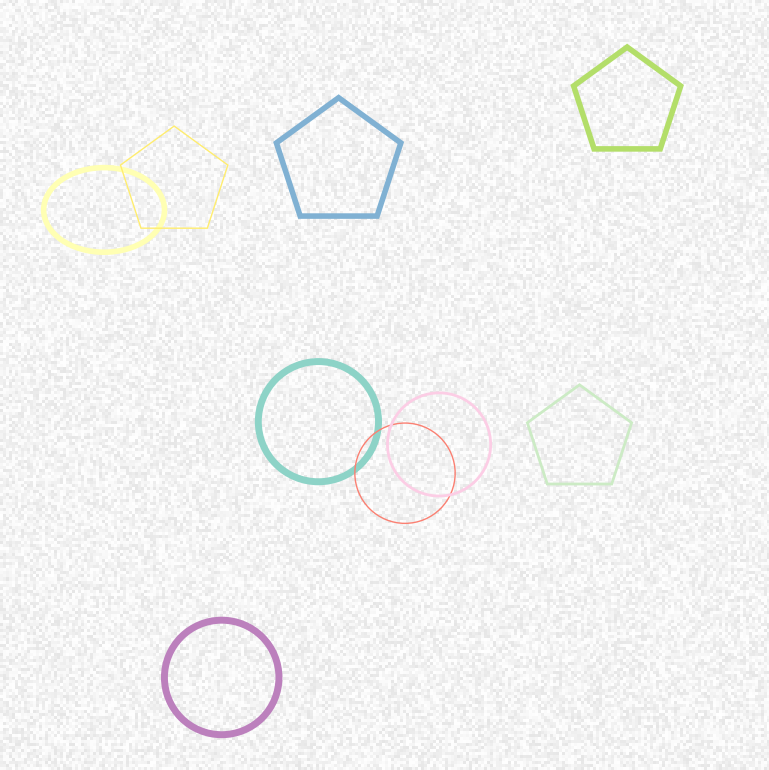[{"shape": "circle", "thickness": 2.5, "radius": 0.39, "center": [0.414, 0.452]}, {"shape": "oval", "thickness": 2, "radius": 0.39, "center": [0.135, 0.727]}, {"shape": "circle", "thickness": 0.5, "radius": 0.33, "center": [0.526, 0.385]}, {"shape": "pentagon", "thickness": 2, "radius": 0.42, "center": [0.44, 0.788]}, {"shape": "pentagon", "thickness": 2, "radius": 0.37, "center": [0.814, 0.866]}, {"shape": "circle", "thickness": 1, "radius": 0.33, "center": [0.57, 0.423]}, {"shape": "circle", "thickness": 2.5, "radius": 0.37, "center": [0.288, 0.12]}, {"shape": "pentagon", "thickness": 1, "radius": 0.36, "center": [0.753, 0.429]}, {"shape": "pentagon", "thickness": 0.5, "radius": 0.37, "center": [0.226, 0.763]}]